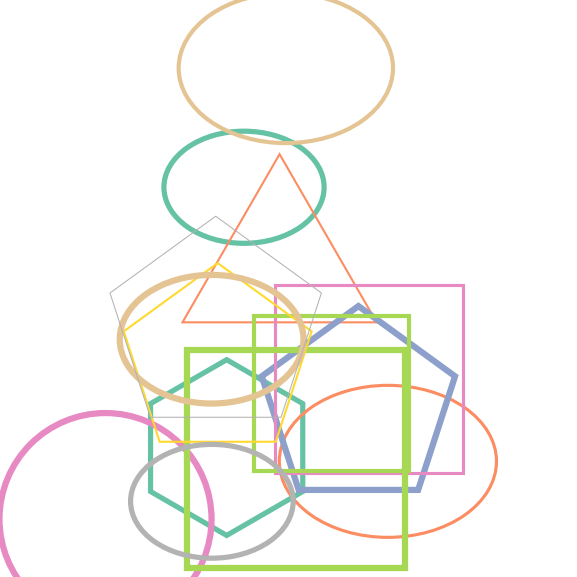[{"shape": "hexagon", "thickness": 2.5, "radius": 0.76, "center": [0.392, 0.224]}, {"shape": "oval", "thickness": 2.5, "radius": 0.69, "center": [0.423, 0.675]}, {"shape": "triangle", "thickness": 1, "radius": 0.97, "center": [0.484, 0.538]}, {"shape": "oval", "thickness": 1.5, "radius": 0.94, "center": [0.672, 0.2]}, {"shape": "pentagon", "thickness": 3, "radius": 0.88, "center": [0.621, 0.293]}, {"shape": "circle", "thickness": 3, "radius": 0.92, "center": [0.183, 0.1]}, {"shape": "square", "thickness": 1.5, "radius": 0.82, "center": [0.639, 0.343]}, {"shape": "square", "thickness": 3, "radius": 0.95, "center": [0.512, 0.205]}, {"shape": "square", "thickness": 2, "radius": 0.67, "center": [0.575, 0.318]}, {"shape": "pentagon", "thickness": 1, "radius": 0.86, "center": [0.377, 0.373]}, {"shape": "oval", "thickness": 2, "radius": 0.93, "center": [0.495, 0.881]}, {"shape": "oval", "thickness": 3, "radius": 0.8, "center": [0.366, 0.412]}, {"shape": "pentagon", "thickness": 0.5, "radius": 0.96, "center": [0.374, 0.432]}, {"shape": "oval", "thickness": 2.5, "radius": 0.7, "center": [0.367, 0.131]}]